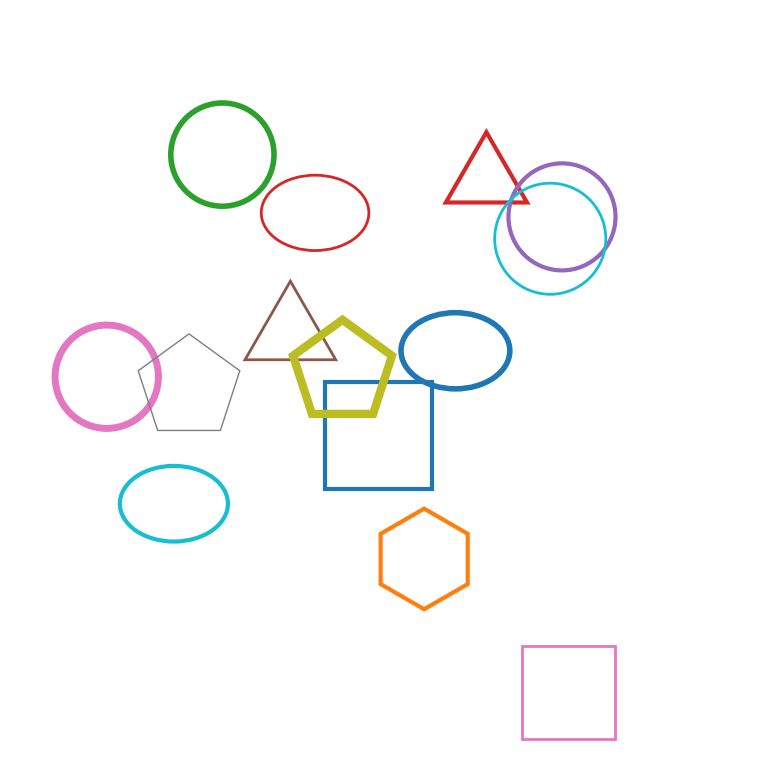[{"shape": "oval", "thickness": 2, "radius": 0.35, "center": [0.591, 0.544]}, {"shape": "square", "thickness": 1.5, "radius": 0.35, "center": [0.492, 0.435]}, {"shape": "hexagon", "thickness": 1.5, "radius": 0.33, "center": [0.551, 0.274]}, {"shape": "circle", "thickness": 2, "radius": 0.34, "center": [0.289, 0.799]}, {"shape": "oval", "thickness": 1, "radius": 0.35, "center": [0.409, 0.724]}, {"shape": "triangle", "thickness": 1.5, "radius": 0.3, "center": [0.632, 0.767]}, {"shape": "circle", "thickness": 1.5, "radius": 0.35, "center": [0.73, 0.718]}, {"shape": "triangle", "thickness": 1, "radius": 0.34, "center": [0.377, 0.567]}, {"shape": "circle", "thickness": 2.5, "radius": 0.34, "center": [0.139, 0.511]}, {"shape": "square", "thickness": 1, "radius": 0.3, "center": [0.738, 0.101]}, {"shape": "pentagon", "thickness": 0.5, "radius": 0.35, "center": [0.245, 0.497]}, {"shape": "pentagon", "thickness": 3, "radius": 0.34, "center": [0.445, 0.517]}, {"shape": "oval", "thickness": 1.5, "radius": 0.35, "center": [0.226, 0.346]}, {"shape": "circle", "thickness": 1, "radius": 0.36, "center": [0.715, 0.69]}]